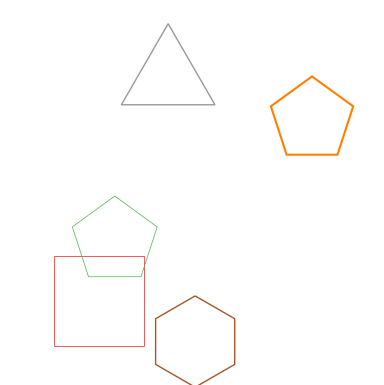[{"shape": "square", "thickness": 0.5, "radius": 0.58, "center": [0.257, 0.219]}, {"shape": "pentagon", "thickness": 0.5, "radius": 0.58, "center": [0.298, 0.375]}, {"shape": "pentagon", "thickness": 1.5, "radius": 0.56, "center": [0.81, 0.689]}, {"shape": "hexagon", "thickness": 1, "radius": 0.59, "center": [0.507, 0.113]}, {"shape": "triangle", "thickness": 1, "radius": 0.7, "center": [0.437, 0.798]}]